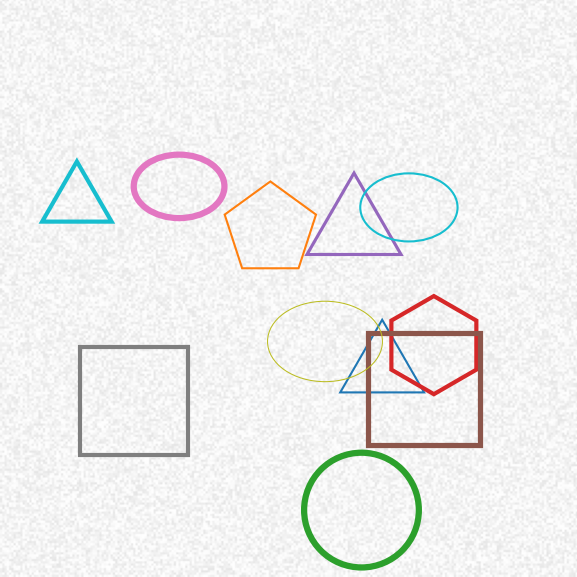[{"shape": "triangle", "thickness": 1, "radius": 0.42, "center": [0.662, 0.362]}, {"shape": "pentagon", "thickness": 1, "radius": 0.42, "center": [0.468, 0.602]}, {"shape": "circle", "thickness": 3, "radius": 0.5, "center": [0.626, 0.116]}, {"shape": "hexagon", "thickness": 2, "radius": 0.42, "center": [0.751, 0.402]}, {"shape": "triangle", "thickness": 1.5, "radius": 0.47, "center": [0.613, 0.605]}, {"shape": "square", "thickness": 2.5, "radius": 0.48, "center": [0.734, 0.326]}, {"shape": "oval", "thickness": 3, "radius": 0.39, "center": [0.31, 0.676]}, {"shape": "square", "thickness": 2, "radius": 0.47, "center": [0.232, 0.304]}, {"shape": "oval", "thickness": 0.5, "radius": 0.5, "center": [0.563, 0.408]}, {"shape": "triangle", "thickness": 2, "radius": 0.35, "center": [0.133, 0.65]}, {"shape": "oval", "thickness": 1, "radius": 0.42, "center": [0.708, 0.64]}]